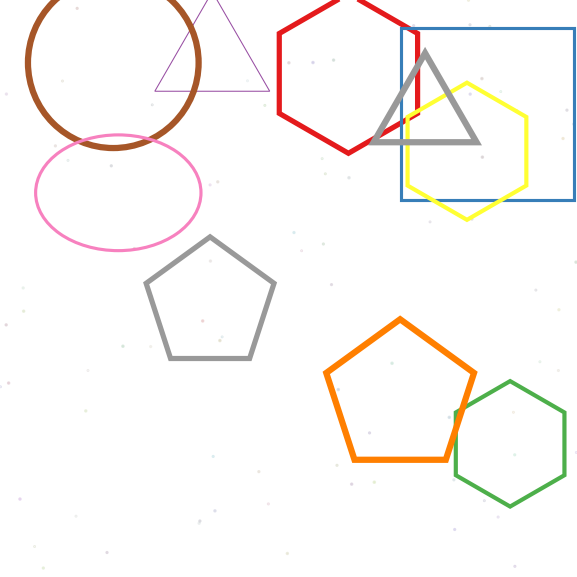[{"shape": "hexagon", "thickness": 2.5, "radius": 0.69, "center": [0.603, 0.872]}, {"shape": "square", "thickness": 1.5, "radius": 0.75, "center": [0.844, 0.801]}, {"shape": "hexagon", "thickness": 2, "radius": 0.54, "center": [0.883, 0.231]}, {"shape": "triangle", "thickness": 0.5, "radius": 0.57, "center": [0.368, 0.899]}, {"shape": "pentagon", "thickness": 3, "radius": 0.67, "center": [0.693, 0.312]}, {"shape": "hexagon", "thickness": 2, "radius": 0.59, "center": [0.809, 0.737]}, {"shape": "circle", "thickness": 3, "radius": 0.74, "center": [0.196, 0.891]}, {"shape": "oval", "thickness": 1.5, "radius": 0.72, "center": [0.205, 0.665]}, {"shape": "triangle", "thickness": 3, "radius": 0.51, "center": [0.736, 0.804]}, {"shape": "pentagon", "thickness": 2.5, "radius": 0.58, "center": [0.364, 0.473]}]